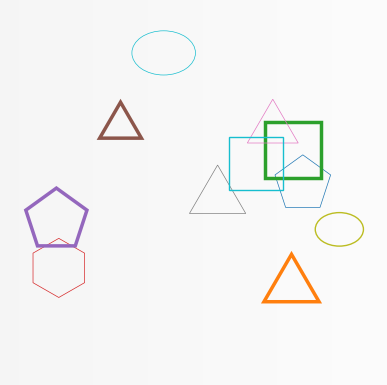[{"shape": "pentagon", "thickness": 0.5, "radius": 0.38, "center": [0.781, 0.522]}, {"shape": "triangle", "thickness": 2.5, "radius": 0.41, "center": [0.752, 0.257]}, {"shape": "square", "thickness": 2.5, "radius": 0.36, "center": [0.756, 0.61]}, {"shape": "hexagon", "thickness": 0.5, "radius": 0.38, "center": [0.152, 0.304]}, {"shape": "pentagon", "thickness": 2.5, "radius": 0.41, "center": [0.146, 0.428]}, {"shape": "triangle", "thickness": 2.5, "radius": 0.31, "center": [0.311, 0.672]}, {"shape": "triangle", "thickness": 0.5, "radius": 0.38, "center": [0.704, 0.666]}, {"shape": "triangle", "thickness": 0.5, "radius": 0.42, "center": [0.562, 0.487]}, {"shape": "oval", "thickness": 1, "radius": 0.31, "center": [0.876, 0.404]}, {"shape": "square", "thickness": 1, "radius": 0.34, "center": [0.661, 0.575]}, {"shape": "oval", "thickness": 0.5, "radius": 0.41, "center": [0.422, 0.863]}]